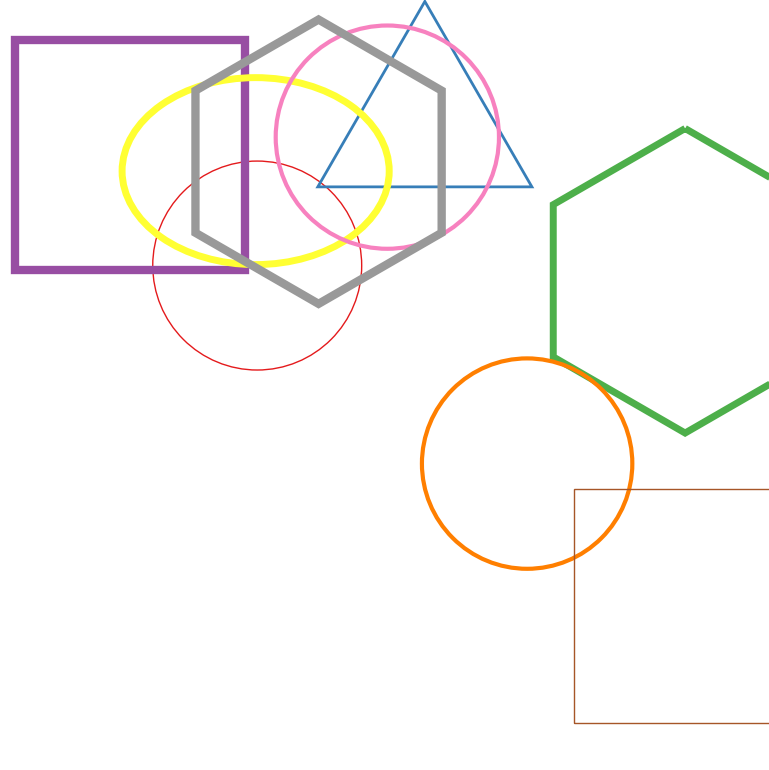[{"shape": "circle", "thickness": 0.5, "radius": 0.68, "center": [0.334, 0.655]}, {"shape": "triangle", "thickness": 1, "radius": 0.8, "center": [0.552, 0.838]}, {"shape": "hexagon", "thickness": 2.5, "radius": 0.99, "center": [0.89, 0.635]}, {"shape": "square", "thickness": 3, "radius": 0.75, "center": [0.169, 0.799]}, {"shape": "circle", "thickness": 1.5, "radius": 0.68, "center": [0.685, 0.398]}, {"shape": "oval", "thickness": 2.5, "radius": 0.87, "center": [0.332, 0.778]}, {"shape": "square", "thickness": 0.5, "radius": 0.76, "center": [0.897, 0.213]}, {"shape": "circle", "thickness": 1.5, "radius": 0.72, "center": [0.503, 0.822]}, {"shape": "hexagon", "thickness": 3, "radius": 0.92, "center": [0.414, 0.79]}]